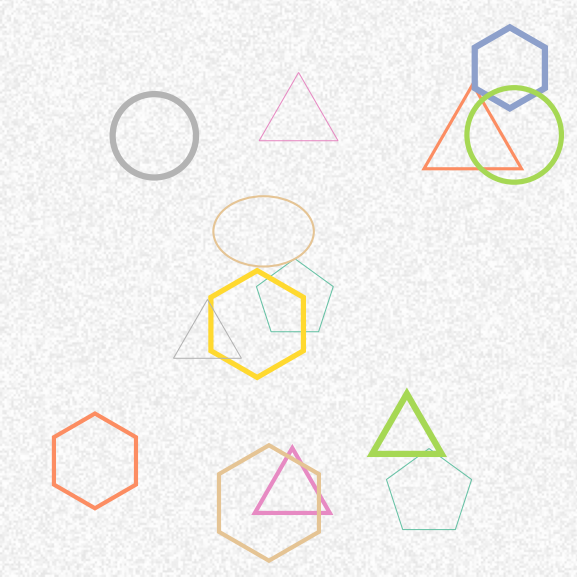[{"shape": "pentagon", "thickness": 0.5, "radius": 0.35, "center": [0.511, 0.481]}, {"shape": "pentagon", "thickness": 0.5, "radius": 0.39, "center": [0.743, 0.145]}, {"shape": "hexagon", "thickness": 2, "radius": 0.41, "center": [0.164, 0.201]}, {"shape": "triangle", "thickness": 1.5, "radius": 0.49, "center": [0.819, 0.756]}, {"shape": "hexagon", "thickness": 3, "radius": 0.35, "center": [0.883, 0.882]}, {"shape": "triangle", "thickness": 0.5, "radius": 0.39, "center": [0.517, 0.795]}, {"shape": "triangle", "thickness": 2, "radius": 0.37, "center": [0.506, 0.148]}, {"shape": "circle", "thickness": 2.5, "radius": 0.41, "center": [0.89, 0.766]}, {"shape": "triangle", "thickness": 3, "radius": 0.35, "center": [0.705, 0.248]}, {"shape": "hexagon", "thickness": 2.5, "radius": 0.46, "center": [0.445, 0.438]}, {"shape": "hexagon", "thickness": 2, "radius": 0.5, "center": [0.466, 0.128]}, {"shape": "oval", "thickness": 1, "radius": 0.43, "center": [0.456, 0.599]}, {"shape": "circle", "thickness": 3, "radius": 0.36, "center": [0.267, 0.764]}, {"shape": "triangle", "thickness": 0.5, "radius": 0.34, "center": [0.359, 0.413]}]